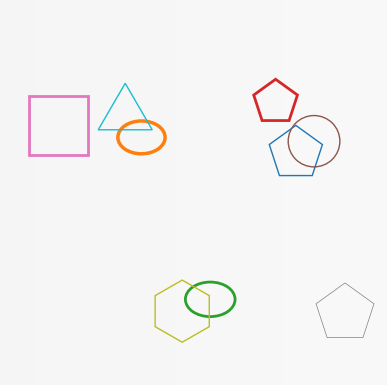[{"shape": "pentagon", "thickness": 1, "radius": 0.36, "center": [0.763, 0.602]}, {"shape": "oval", "thickness": 2.5, "radius": 0.3, "center": [0.365, 0.643]}, {"shape": "oval", "thickness": 2, "radius": 0.32, "center": [0.543, 0.223]}, {"shape": "pentagon", "thickness": 2, "radius": 0.3, "center": [0.711, 0.735]}, {"shape": "circle", "thickness": 1, "radius": 0.33, "center": [0.81, 0.633]}, {"shape": "square", "thickness": 2, "radius": 0.38, "center": [0.151, 0.674]}, {"shape": "pentagon", "thickness": 0.5, "radius": 0.39, "center": [0.89, 0.187]}, {"shape": "hexagon", "thickness": 1, "radius": 0.4, "center": [0.47, 0.192]}, {"shape": "triangle", "thickness": 1, "radius": 0.4, "center": [0.323, 0.703]}]